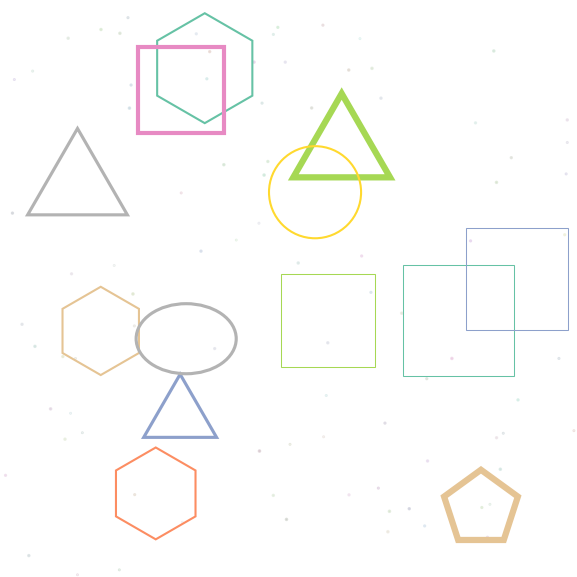[{"shape": "square", "thickness": 0.5, "radius": 0.48, "center": [0.794, 0.445]}, {"shape": "hexagon", "thickness": 1, "radius": 0.48, "center": [0.355, 0.881]}, {"shape": "hexagon", "thickness": 1, "radius": 0.4, "center": [0.27, 0.145]}, {"shape": "triangle", "thickness": 1.5, "radius": 0.36, "center": [0.312, 0.278]}, {"shape": "square", "thickness": 0.5, "radius": 0.44, "center": [0.896, 0.516]}, {"shape": "square", "thickness": 2, "radius": 0.37, "center": [0.314, 0.844]}, {"shape": "square", "thickness": 0.5, "radius": 0.4, "center": [0.568, 0.445]}, {"shape": "triangle", "thickness": 3, "radius": 0.48, "center": [0.592, 0.74]}, {"shape": "circle", "thickness": 1, "radius": 0.4, "center": [0.546, 0.666]}, {"shape": "pentagon", "thickness": 3, "radius": 0.34, "center": [0.833, 0.118]}, {"shape": "hexagon", "thickness": 1, "radius": 0.38, "center": [0.174, 0.426]}, {"shape": "triangle", "thickness": 1.5, "radius": 0.5, "center": [0.134, 0.677]}, {"shape": "oval", "thickness": 1.5, "radius": 0.43, "center": [0.322, 0.413]}]